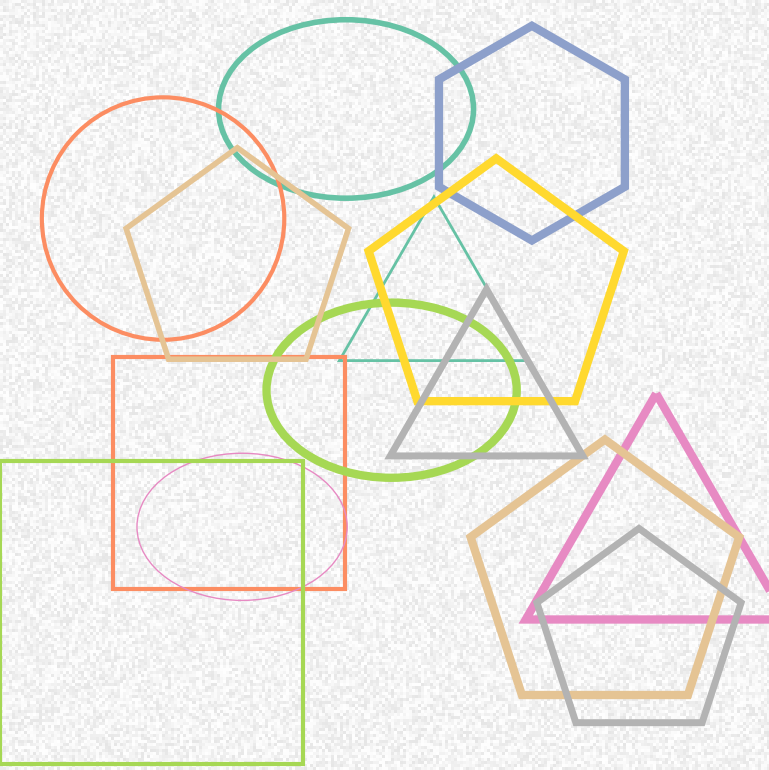[{"shape": "triangle", "thickness": 1, "radius": 0.71, "center": [0.564, 0.603]}, {"shape": "oval", "thickness": 2, "radius": 0.83, "center": [0.449, 0.858]}, {"shape": "circle", "thickness": 1.5, "radius": 0.79, "center": [0.212, 0.716]}, {"shape": "square", "thickness": 1.5, "radius": 0.75, "center": [0.297, 0.386]}, {"shape": "hexagon", "thickness": 3, "radius": 0.7, "center": [0.691, 0.827]}, {"shape": "oval", "thickness": 0.5, "radius": 0.68, "center": [0.314, 0.316]}, {"shape": "triangle", "thickness": 3, "radius": 0.98, "center": [0.852, 0.293]}, {"shape": "square", "thickness": 1.5, "radius": 0.98, "center": [0.197, 0.205]}, {"shape": "oval", "thickness": 3, "radius": 0.81, "center": [0.509, 0.493]}, {"shape": "pentagon", "thickness": 3, "radius": 0.87, "center": [0.644, 0.62]}, {"shape": "pentagon", "thickness": 3, "radius": 0.92, "center": [0.786, 0.246]}, {"shape": "pentagon", "thickness": 2, "radius": 0.76, "center": [0.308, 0.656]}, {"shape": "pentagon", "thickness": 2.5, "radius": 0.7, "center": [0.83, 0.174]}, {"shape": "triangle", "thickness": 2.5, "radius": 0.72, "center": [0.632, 0.48]}]